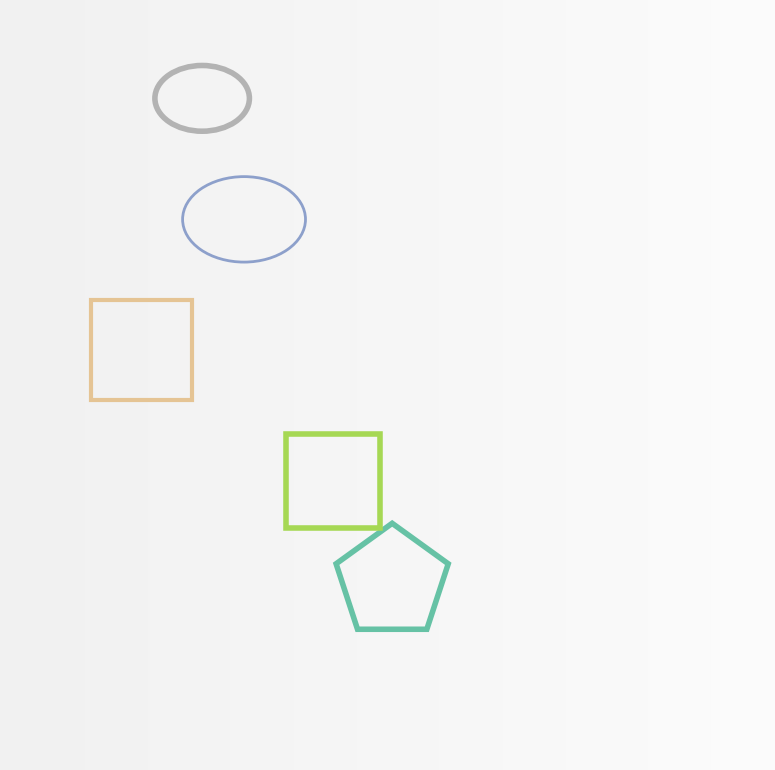[{"shape": "pentagon", "thickness": 2, "radius": 0.38, "center": [0.506, 0.244]}, {"shape": "oval", "thickness": 1, "radius": 0.4, "center": [0.315, 0.715]}, {"shape": "square", "thickness": 2, "radius": 0.31, "center": [0.429, 0.375]}, {"shape": "square", "thickness": 1.5, "radius": 0.33, "center": [0.183, 0.545]}, {"shape": "oval", "thickness": 2, "radius": 0.3, "center": [0.261, 0.872]}]